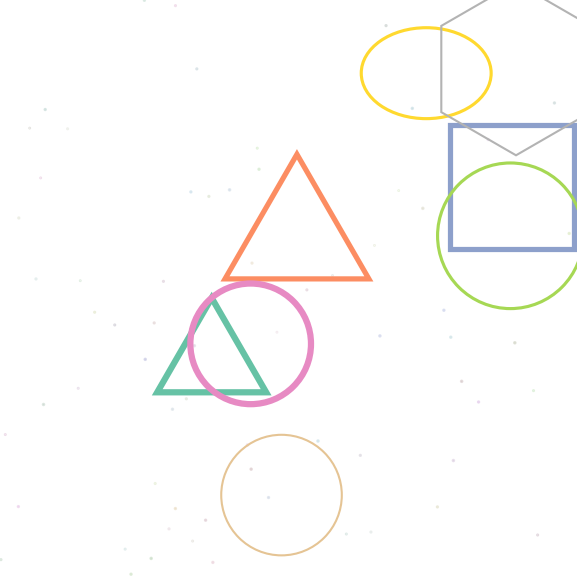[{"shape": "triangle", "thickness": 3, "radius": 0.54, "center": [0.367, 0.374]}, {"shape": "triangle", "thickness": 2.5, "radius": 0.72, "center": [0.514, 0.588]}, {"shape": "square", "thickness": 2.5, "radius": 0.54, "center": [0.886, 0.675]}, {"shape": "circle", "thickness": 3, "radius": 0.52, "center": [0.434, 0.404]}, {"shape": "circle", "thickness": 1.5, "radius": 0.63, "center": [0.884, 0.591]}, {"shape": "oval", "thickness": 1.5, "radius": 0.56, "center": [0.738, 0.872]}, {"shape": "circle", "thickness": 1, "radius": 0.52, "center": [0.487, 0.142]}, {"shape": "hexagon", "thickness": 1, "radius": 0.75, "center": [0.894, 0.88]}]